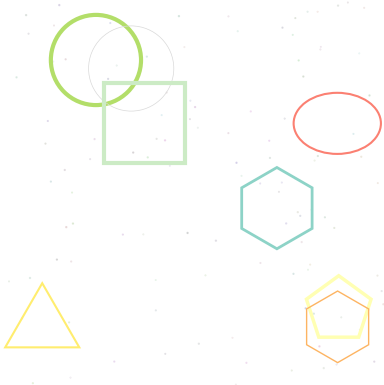[{"shape": "hexagon", "thickness": 2, "radius": 0.53, "center": [0.719, 0.459]}, {"shape": "pentagon", "thickness": 2.5, "radius": 0.44, "center": [0.88, 0.196]}, {"shape": "oval", "thickness": 1.5, "radius": 0.57, "center": [0.876, 0.68]}, {"shape": "hexagon", "thickness": 1, "radius": 0.46, "center": [0.877, 0.151]}, {"shape": "circle", "thickness": 3, "radius": 0.59, "center": [0.249, 0.844]}, {"shape": "circle", "thickness": 0.5, "radius": 0.55, "center": [0.341, 0.822]}, {"shape": "square", "thickness": 3, "radius": 0.52, "center": [0.375, 0.68]}, {"shape": "triangle", "thickness": 1.5, "radius": 0.56, "center": [0.11, 0.153]}]